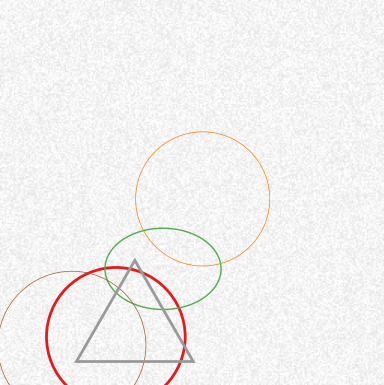[{"shape": "circle", "thickness": 2, "radius": 0.9, "center": [0.301, 0.125]}, {"shape": "oval", "thickness": 1, "radius": 0.75, "center": [0.423, 0.302]}, {"shape": "circle", "thickness": 0.5, "radius": 0.87, "center": [0.526, 0.483]}, {"shape": "circle", "thickness": 0.5, "radius": 0.96, "center": [0.187, 0.103]}, {"shape": "triangle", "thickness": 2, "radius": 0.88, "center": [0.35, 0.149]}]